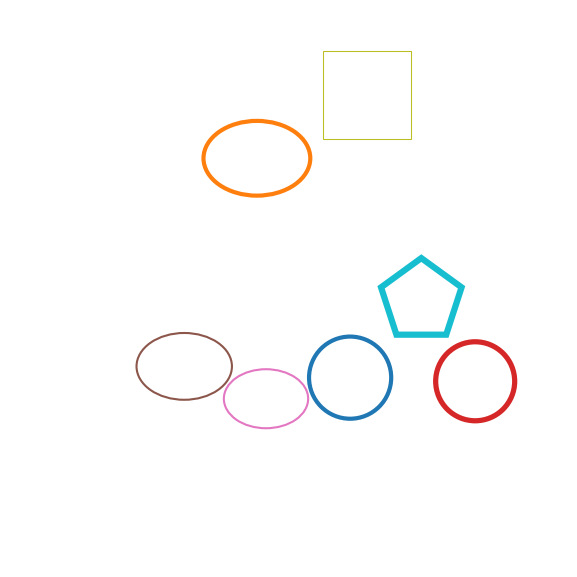[{"shape": "circle", "thickness": 2, "radius": 0.36, "center": [0.606, 0.345]}, {"shape": "oval", "thickness": 2, "radius": 0.46, "center": [0.445, 0.725]}, {"shape": "circle", "thickness": 2.5, "radius": 0.34, "center": [0.823, 0.339]}, {"shape": "oval", "thickness": 1, "radius": 0.41, "center": [0.319, 0.365]}, {"shape": "oval", "thickness": 1, "radius": 0.36, "center": [0.461, 0.309]}, {"shape": "square", "thickness": 0.5, "radius": 0.38, "center": [0.635, 0.835]}, {"shape": "pentagon", "thickness": 3, "radius": 0.37, "center": [0.73, 0.479]}]